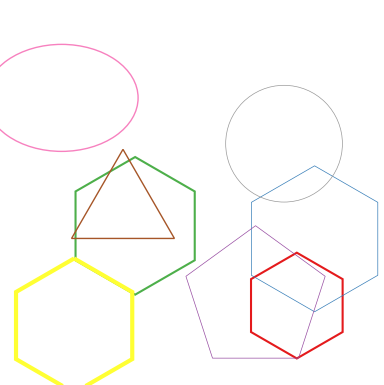[{"shape": "hexagon", "thickness": 1.5, "radius": 0.69, "center": [0.771, 0.206]}, {"shape": "hexagon", "thickness": 0.5, "radius": 0.95, "center": [0.817, 0.38]}, {"shape": "hexagon", "thickness": 1.5, "radius": 0.89, "center": [0.351, 0.413]}, {"shape": "pentagon", "thickness": 0.5, "radius": 0.95, "center": [0.664, 0.224]}, {"shape": "hexagon", "thickness": 3, "radius": 0.87, "center": [0.193, 0.154]}, {"shape": "triangle", "thickness": 1, "radius": 0.77, "center": [0.319, 0.458]}, {"shape": "oval", "thickness": 1, "radius": 0.99, "center": [0.16, 0.746]}, {"shape": "circle", "thickness": 0.5, "radius": 0.76, "center": [0.738, 0.627]}]